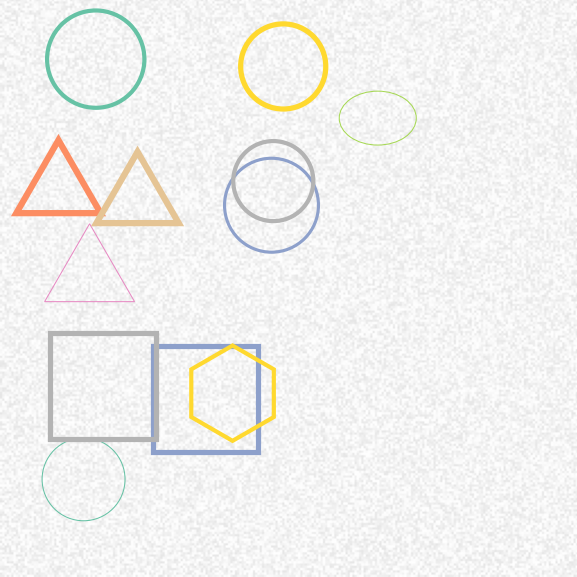[{"shape": "circle", "thickness": 2, "radius": 0.42, "center": [0.166, 0.897]}, {"shape": "circle", "thickness": 0.5, "radius": 0.36, "center": [0.145, 0.169]}, {"shape": "triangle", "thickness": 3, "radius": 0.42, "center": [0.101, 0.672]}, {"shape": "circle", "thickness": 1.5, "radius": 0.41, "center": [0.47, 0.644]}, {"shape": "square", "thickness": 2.5, "radius": 0.46, "center": [0.356, 0.309]}, {"shape": "triangle", "thickness": 0.5, "radius": 0.45, "center": [0.155, 0.522]}, {"shape": "oval", "thickness": 0.5, "radius": 0.33, "center": [0.654, 0.795]}, {"shape": "circle", "thickness": 2.5, "radius": 0.37, "center": [0.49, 0.884]}, {"shape": "hexagon", "thickness": 2, "radius": 0.41, "center": [0.403, 0.318]}, {"shape": "triangle", "thickness": 3, "radius": 0.41, "center": [0.238, 0.654]}, {"shape": "circle", "thickness": 2, "radius": 0.35, "center": [0.473, 0.686]}, {"shape": "square", "thickness": 2.5, "radius": 0.46, "center": [0.178, 0.331]}]